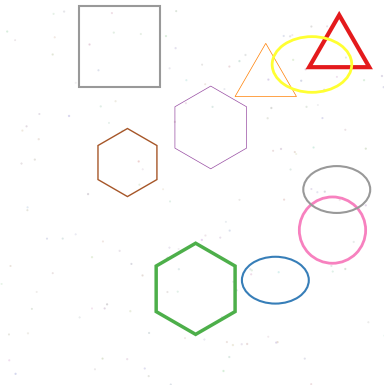[{"shape": "triangle", "thickness": 3, "radius": 0.45, "center": [0.881, 0.871]}, {"shape": "oval", "thickness": 1.5, "radius": 0.43, "center": [0.715, 0.272]}, {"shape": "hexagon", "thickness": 2.5, "radius": 0.59, "center": [0.508, 0.25]}, {"shape": "hexagon", "thickness": 0.5, "radius": 0.54, "center": [0.547, 0.669]}, {"shape": "triangle", "thickness": 0.5, "radius": 0.46, "center": [0.69, 0.795]}, {"shape": "oval", "thickness": 2, "radius": 0.52, "center": [0.81, 0.833]}, {"shape": "hexagon", "thickness": 1, "radius": 0.44, "center": [0.331, 0.578]}, {"shape": "circle", "thickness": 2, "radius": 0.43, "center": [0.864, 0.402]}, {"shape": "oval", "thickness": 1.5, "radius": 0.43, "center": [0.875, 0.508]}, {"shape": "square", "thickness": 1.5, "radius": 0.53, "center": [0.311, 0.879]}]